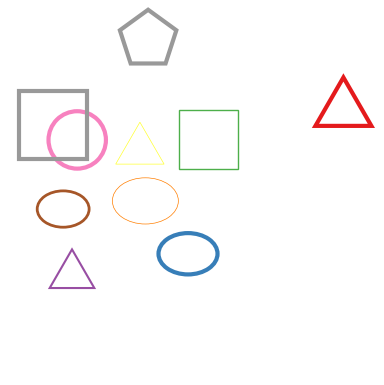[{"shape": "triangle", "thickness": 3, "radius": 0.42, "center": [0.892, 0.715]}, {"shape": "oval", "thickness": 3, "radius": 0.38, "center": [0.488, 0.341]}, {"shape": "square", "thickness": 1, "radius": 0.38, "center": [0.541, 0.638]}, {"shape": "triangle", "thickness": 1.5, "radius": 0.33, "center": [0.187, 0.285]}, {"shape": "oval", "thickness": 0.5, "radius": 0.43, "center": [0.378, 0.478]}, {"shape": "triangle", "thickness": 0.5, "radius": 0.36, "center": [0.363, 0.61]}, {"shape": "oval", "thickness": 2, "radius": 0.34, "center": [0.164, 0.457]}, {"shape": "circle", "thickness": 3, "radius": 0.37, "center": [0.201, 0.637]}, {"shape": "square", "thickness": 3, "radius": 0.44, "center": [0.138, 0.676]}, {"shape": "pentagon", "thickness": 3, "radius": 0.39, "center": [0.385, 0.898]}]